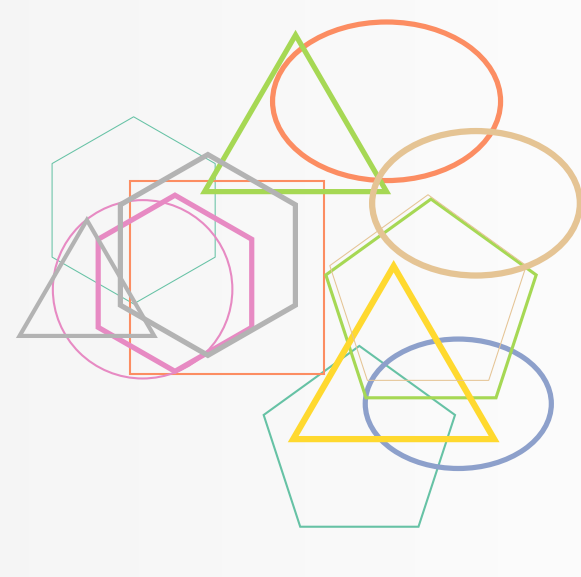[{"shape": "hexagon", "thickness": 0.5, "radius": 0.81, "center": [0.23, 0.635]}, {"shape": "pentagon", "thickness": 1, "radius": 0.87, "center": [0.618, 0.227]}, {"shape": "oval", "thickness": 2.5, "radius": 0.98, "center": [0.665, 0.824]}, {"shape": "square", "thickness": 1, "radius": 0.83, "center": [0.39, 0.519]}, {"shape": "oval", "thickness": 2.5, "radius": 0.8, "center": [0.788, 0.3]}, {"shape": "hexagon", "thickness": 2.5, "radius": 0.76, "center": [0.301, 0.509]}, {"shape": "circle", "thickness": 1, "radius": 0.77, "center": [0.245, 0.498]}, {"shape": "triangle", "thickness": 2.5, "radius": 0.9, "center": [0.509, 0.758]}, {"shape": "pentagon", "thickness": 1.5, "radius": 0.95, "center": [0.742, 0.464]}, {"shape": "triangle", "thickness": 3, "radius": 1.0, "center": [0.677, 0.339]}, {"shape": "oval", "thickness": 3, "radius": 0.89, "center": [0.819, 0.647]}, {"shape": "pentagon", "thickness": 0.5, "radius": 0.89, "center": [0.736, 0.484]}, {"shape": "hexagon", "thickness": 2.5, "radius": 0.87, "center": [0.358, 0.558]}, {"shape": "triangle", "thickness": 2, "radius": 0.67, "center": [0.149, 0.484]}]